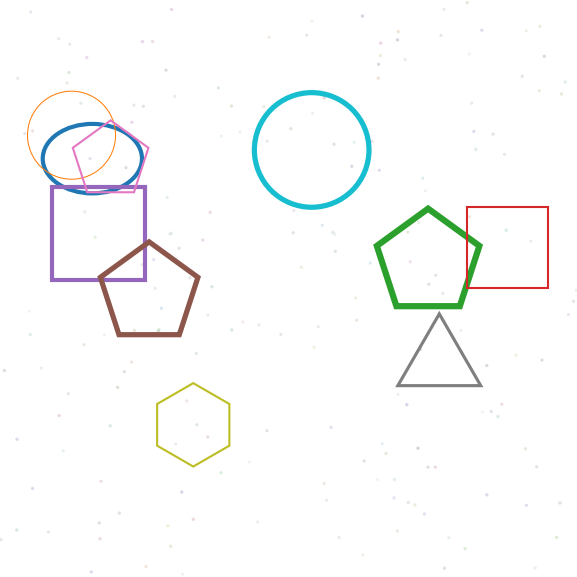[{"shape": "oval", "thickness": 2, "radius": 0.43, "center": [0.16, 0.724]}, {"shape": "circle", "thickness": 0.5, "radius": 0.38, "center": [0.124, 0.765]}, {"shape": "pentagon", "thickness": 3, "radius": 0.47, "center": [0.741, 0.544]}, {"shape": "square", "thickness": 1, "radius": 0.35, "center": [0.878, 0.57]}, {"shape": "square", "thickness": 2, "radius": 0.4, "center": [0.17, 0.595]}, {"shape": "pentagon", "thickness": 2.5, "radius": 0.44, "center": [0.258, 0.491]}, {"shape": "pentagon", "thickness": 1, "radius": 0.34, "center": [0.192, 0.722]}, {"shape": "triangle", "thickness": 1.5, "radius": 0.41, "center": [0.761, 0.373]}, {"shape": "hexagon", "thickness": 1, "radius": 0.36, "center": [0.335, 0.263]}, {"shape": "circle", "thickness": 2.5, "radius": 0.5, "center": [0.54, 0.74]}]